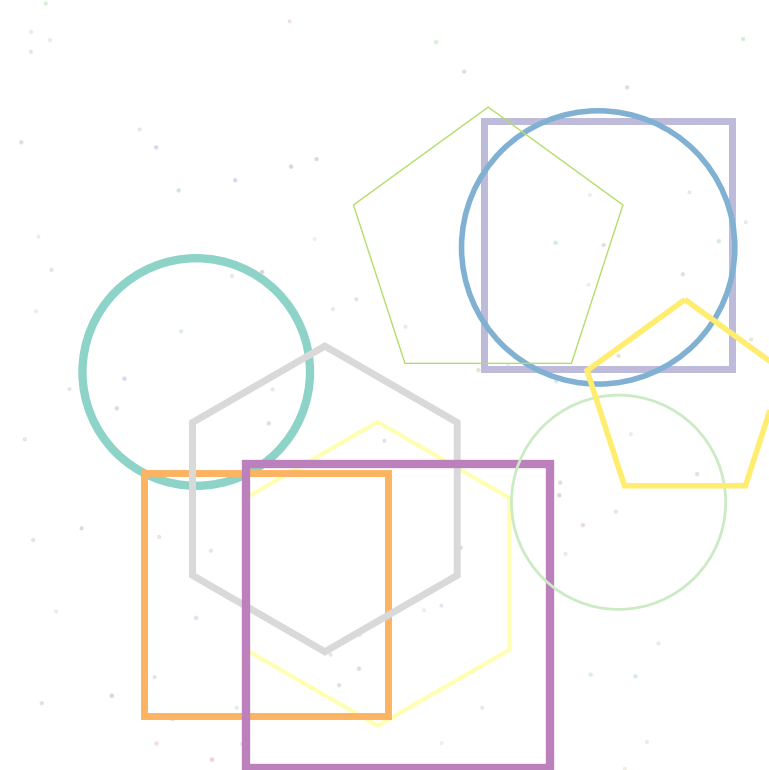[{"shape": "circle", "thickness": 3, "radius": 0.74, "center": [0.255, 0.517]}, {"shape": "hexagon", "thickness": 1.5, "radius": 0.99, "center": [0.49, 0.255]}, {"shape": "square", "thickness": 2.5, "radius": 0.8, "center": [0.79, 0.682]}, {"shape": "circle", "thickness": 2, "radius": 0.89, "center": [0.777, 0.679]}, {"shape": "square", "thickness": 2.5, "radius": 0.79, "center": [0.346, 0.228]}, {"shape": "pentagon", "thickness": 0.5, "radius": 0.92, "center": [0.634, 0.677]}, {"shape": "hexagon", "thickness": 2.5, "radius": 0.99, "center": [0.422, 0.352]}, {"shape": "square", "thickness": 3, "radius": 0.99, "center": [0.517, 0.2]}, {"shape": "circle", "thickness": 1, "radius": 0.7, "center": [0.803, 0.348]}, {"shape": "pentagon", "thickness": 2, "radius": 0.67, "center": [0.89, 0.477]}]